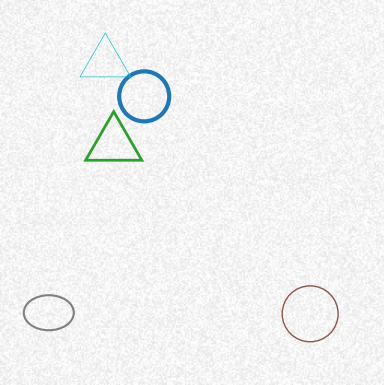[{"shape": "circle", "thickness": 3, "radius": 0.32, "center": [0.375, 0.75]}, {"shape": "triangle", "thickness": 2, "radius": 0.42, "center": [0.295, 0.626]}, {"shape": "circle", "thickness": 1, "radius": 0.36, "center": [0.806, 0.185]}, {"shape": "oval", "thickness": 1.5, "radius": 0.32, "center": [0.127, 0.188]}, {"shape": "triangle", "thickness": 0.5, "radius": 0.38, "center": [0.273, 0.838]}]